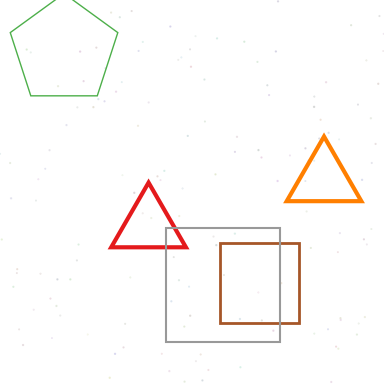[{"shape": "triangle", "thickness": 3, "radius": 0.56, "center": [0.386, 0.414]}, {"shape": "pentagon", "thickness": 1, "radius": 0.73, "center": [0.166, 0.87]}, {"shape": "triangle", "thickness": 3, "radius": 0.56, "center": [0.842, 0.533]}, {"shape": "square", "thickness": 2, "radius": 0.52, "center": [0.674, 0.265]}, {"shape": "square", "thickness": 1.5, "radius": 0.74, "center": [0.58, 0.26]}]